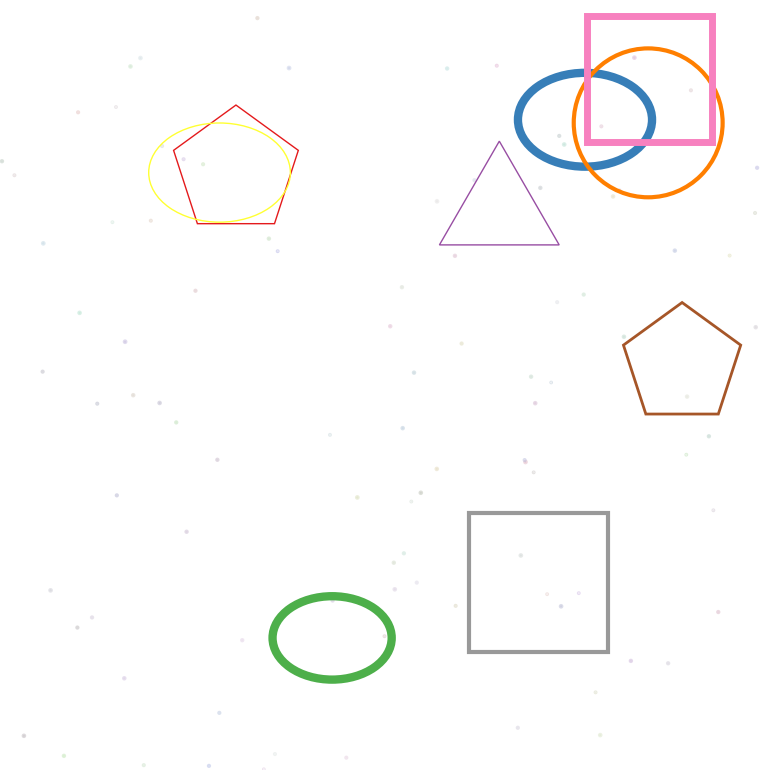[{"shape": "pentagon", "thickness": 0.5, "radius": 0.43, "center": [0.306, 0.778]}, {"shape": "oval", "thickness": 3, "radius": 0.44, "center": [0.76, 0.844]}, {"shape": "oval", "thickness": 3, "radius": 0.39, "center": [0.431, 0.172]}, {"shape": "triangle", "thickness": 0.5, "radius": 0.45, "center": [0.648, 0.727]}, {"shape": "circle", "thickness": 1.5, "radius": 0.48, "center": [0.842, 0.84]}, {"shape": "oval", "thickness": 0.5, "radius": 0.46, "center": [0.285, 0.776]}, {"shape": "pentagon", "thickness": 1, "radius": 0.4, "center": [0.886, 0.527]}, {"shape": "square", "thickness": 2.5, "radius": 0.41, "center": [0.843, 0.897]}, {"shape": "square", "thickness": 1.5, "radius": 0.45, "center": [0.7, 0.244]}]